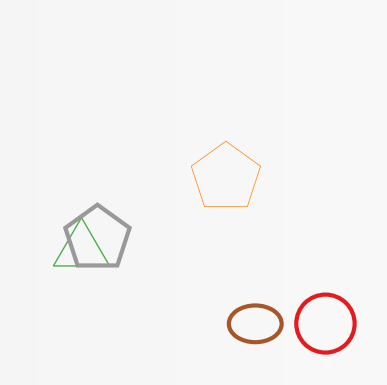[{"shape": "circle", "thickness": 3, "radius": 0.38, "center": [0.84, 0.16]}, {"shape": "triangle", "thickness": 1, "radius": 0.42, "center": [0.21, 0.351]}, {"shape": "pentagon", "thickness": 0.5, "radius": 0.47, "center": [0.583, 0.539]}, {"shape": "oval", "thickness": 3, "radius": 0.34, "center": [0.659, 0.159]}, {"shape": "pentagon", "thickness": 3, "radius": 0.44, "center": [0.252, 0.381]}]